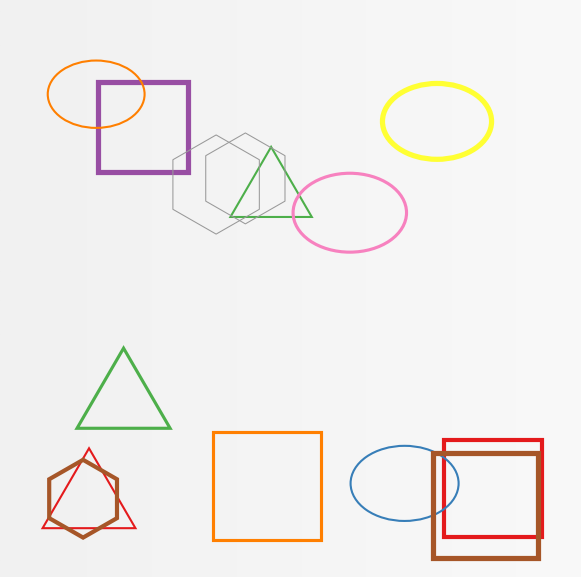[{"shape": "triangle", "thickness": 1, "radius": 0.46, "center": [0.153, 0.131]}, {"shape": "square", "thickness": 2, "radius": 0.42, "center": [0.848, 0.153]}, {"shape": "oval", "thickness": 1, "radius": 0.46, "center": [0.696, 0.162]}, {"shape": "triangle", "thickness": 1, "radius": 0.4, "center": [0.466, 0.664]}, {"shape": "triangle", "thickness": 1.5, "radius": 0.46, "center": [0.213, 0.304]}, {"shape": "square", "thickness": 2.5, "radius": 0.39, "center": [0.246, 0.779]}, {"shape": "square", "thickness": 1.5, "radius": 0.47, "center": [0.46, 0.158]}, {"shape": "oval", "thickness": 1, "radius": 0.42, "center": [0.165, 0.836]}, {"shape": "oval", "thickness": 2.5, "radius": 0.47, "center": [0.752, 0.789]}, {"shape": "square", "thickness": 2.5, "radius": 0.45, "center": [0.836, 0.124]}, {"shape": "hexagon", "thickness": 2, "radius": 0.34, "center": [0.143, 0.136]}, {"shape": "oval", "thickness": 1.5, "radius": 0.49, "center": [0.602, 0.631]}, {"shape": "hexagon", "thickness": 0.5, "radius": 0.43, "center": [0.372, 0.68]}, {"shape": "hexagon", "thickness": 0.5, "radius": 0.39, "center": [0.422, 0.69]}]